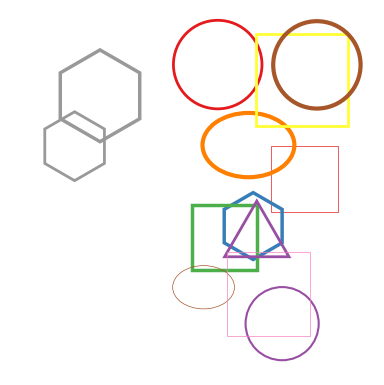[{"shape": "circle", "thickness": 2, "radius": 0.57, "center": [0.565, 0.832]}, {"shape": "square", "thickness": 0.5, "radius": 0.43, "center": [0.791, 0.534]}, {"shape": "hexagon", "thickness": 2.5, "radius": 0.43, "center": [0.658, 0.413]}, {"shape": "square", "thickness": 2.5, "radius": 0.42, "center": [0.584, 0.383]}, {"shape": "triangle", "thickness": 2, "radius": 0.48, "center": [0.667, 0.381]}, {"shape": "circle", "thickness": 1.5, "radius": 0.47, "center": [0.733, 0.159]}, {"shape": "oval", "thickness": 3, "radius": 0.6, "center": [0.645, 0.623]}, {"shape": "square", "thickness": 2, "radius": 0.6, "center": [0.785, 0.791]}, {"shape": "circle", "thickness": 3, "radius": 0.57, "center": [0.823, 0.832]}, {"shape": "oval", "thickness": 0.5, "radius": 0.4, "center": [0.529, 0.254]}, {"shape": "square", "thickness": 0.5, "radius": 0.54, "center": [0.697, 0.236]}, {"shape": "hexagon", "thickness": 2, "radius": 0.45, "center": [0.194, 0.62]}, {"shape": "hexagon", "thickness": 2.5, "radius": 0.6, "center": [0.26, 0.751]}]